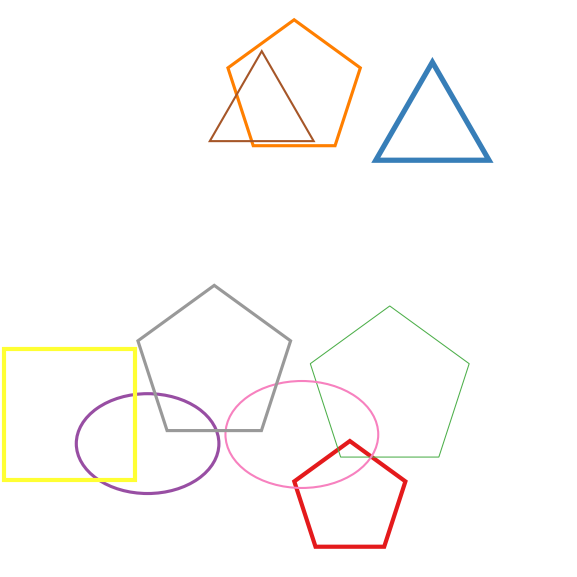[{"shape": "pentagon", "thickness": 2, "radius": 0.51, "center": [0.606, 0.134]}, {"shape": "triangle", "thickness": 2.5, "radius": 0.57, "center": [0.749, 0.778]}, {"shape": "pentagon", "thickness": 0.5, "radius": 0.72, "center": [0.675, 0.325]}, {"shape": "oval", "thickness": 1.5, "radius": 0.62, "center": [0.256, 0.231]}, {"shape": "pentagon", "thickness": 1.5, "radius": 0.6, "center": [0.509, 0.844]}, {"shape": "square", "thickness": 2, "radius": 0.57, "center": [0.121, 0.282]}, {"shape": "triangle", "thickness": 1, "radius": 0.52, "center": [0.453, 0.807]}, {"shape": "oval", "thickness": 1, "radius": 0.66, "center": [0.523, 0.247]}, {"shape": "pentagon", "thickness": 1.5, "radius": 0.69, "center": [0.371, 0.366]}]